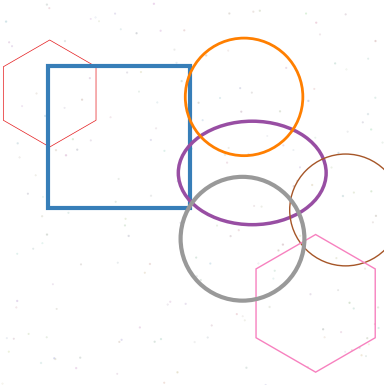[{"shape": "hexagon", "thickness": 0.5, "radius": 0.69, "center": [0.129, 0.757]}, {"shape": "square", "thickness": 3, "radius": 0.92, "center": [0.309, 0.644]}, {"shape": "oval", "thickness": 2.5, "radius": 0.96, "center": [0.655, 0.551]}, {"shape": "circle", "thickness": 2, "radius": 0.76, "center": [0.634, 0.748]}, {"shape": "circle", "thickness": 1, "radius": 0.73, "center": [0.898, 0.455]}, {"shape": "hexagon", "thickness": 1, "radius": 0.89, "center": [0.82, 0.212]}, {"shape": "circle", "thickness": 3, "radius": 0.8, "center": [0.63, 0.38]}]